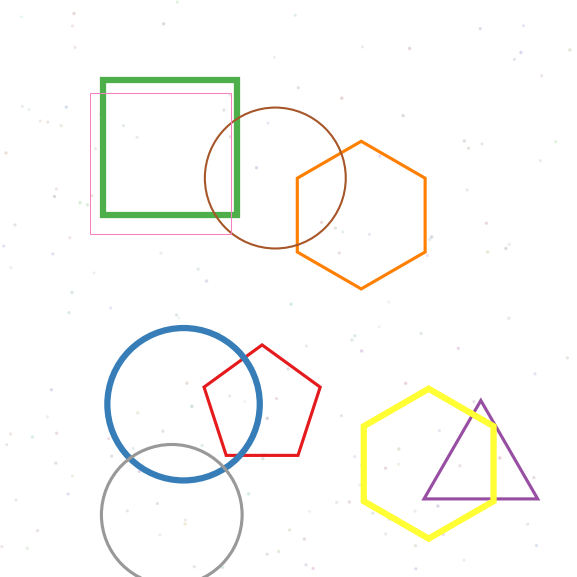[{"shape": "pentagon", "thickness": 1.5, "radius": 0.53, "center": [0.454, 0.296]}, {"shape": "circle", "thickness": 3, "radius": 0.66, "center": [0.318, 0.299]}, {"shape": "square", "thickness": 3, "radius": 0.58, "center": [0.295, 0.744]}, {"shape": "triangle", "thickness": 1.5, "radius": 0.57, "center": [0.833, 0.192]}, {"shape": "hexagon", "thickness": 1.5, "radius": 0.64, "center": [0.625, 0.627]}, {"shape": "hexagon", "thickness": 3, "radius": 0.65, "center": [0.742, 0.196]}, {"shape": "circle", "thickness": 1, "radius": 0.61, "center": [0.477, 0.691]}, {"shape": "square", "thickness": 0.5, "radius": 0.61, "center": [0.278, 0.716]}, {"shape": "circle", "thickness": 1.5, "radius": 0.61, "center": [0.297, 0.108]}]